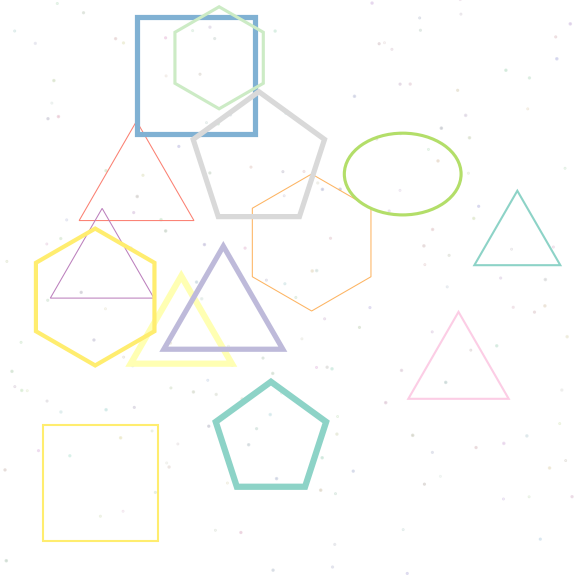[{"shape": "pentagon", "thickness": 3, "radius": 0.5, "center": [0.469, 0.238]}, {"shape": "triangle", "thickness": 1, "radius": 0.43, "center": [0.896, 0.583]}, {"shape": "triangle", "thickness": 3, "radius": 0.51, "center": [0.314, 0.42]}, {"shape": "triangle", "thickness": 2.5, "radius": 0.59, "center": [0.387, 0.454]}, {"shape": "triangle", "thickness": 0.5, "radius": 0.57, "center": [0.236, 0.675]}, {"shape": "square", "thickness": 2.5, "radius": 0.51, "center": [0.339, 0.869]}, {"shape": "hexagon", "thickness": 0.5, "radius": 0.59, "center": [0.54, 0.579]}, {"shape": "oval", "thickness": 1.5, "radius": 0.51, "center": [0.697, 0.698]}, {"shape": "triangle", "thickness": 1, "radius": 0.5, "center": [0.794, 0.359]}, {"shape": "pentagon", "thickness": 2.5, "radius": 0.6, "center": [0.448, 0.721]}, {"shape": "triangle", "thickness": 0.5, "radius": 0.52, "center": [0.177, 0.535]}, {"shape": "hexagon", "thickness": 1.5, "radius": 0.44, "center": [0.379, 0.899]}, {"shape": "hexagon", "thickness": 2, "radius": 0.59, "center": [0.165, 0.485]}, {"shape": "square", "thickness": 1, "radius": 0.5, "center": [0.174, 0.162]}]